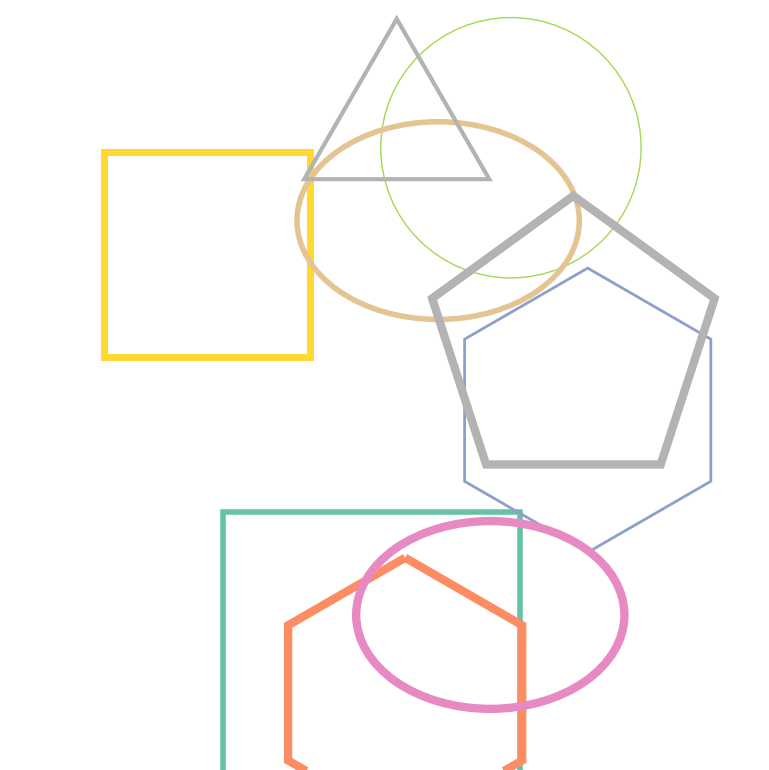[{"shape": "square", "thickness": 2, "radius": 0.96, "center": [0.483, 0.142]}, {"shape": "hexagon", "thickness": 3, "radius": 0.88, "center": [0.526, 0.1]}, {"shape": "hexagon", "thickness": 1, "radius": 0.92, "center": [0.763, 0.467]}, {"shape": "oval", "thickness": 3, "radius": 0.87, "center": [0.637, 0.201]}, {"shape": "circle", "thickness": 0.5, "radius": 0.85, "center": [0.664, 0.808]}, {"shape": "square", "thickness": 2.5, "radius": 0.67, "center": [0.269, 0.669]}, {"shape": "oval", "thickness": 2, "radius": 0.92, "center": [0.569, 0.713]}, {"shape": "triangle", "thickness": 1.5, "radius": 0.69, "center": [0.515, 0.837]}, {"shape": "pentagon", "thickness": 3, "radius": 0.96, "center": [0.745, 0.553]}]